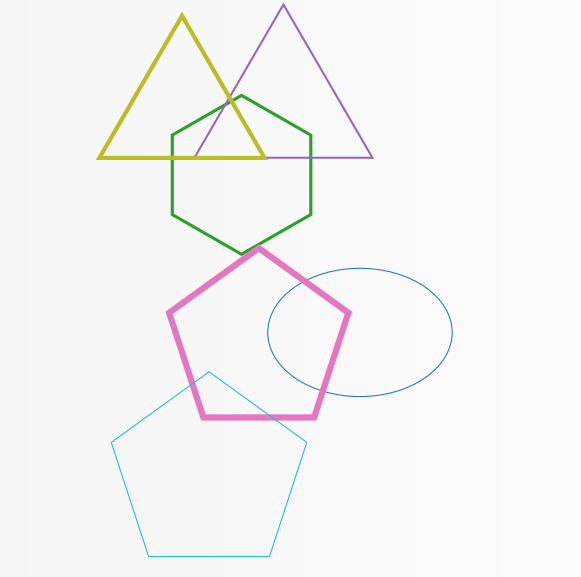[{"shape": "oval", "thickness": 0.5, "radius": 0.79, "center": [0.619, 0.423]}, {"shape": "hexagon", "thickness": 1.5, "radius": 0.69, "center": [0.416, 0.696]}, {"shape": "triangle", "thickness": 1, "radius": 0.88, "center": [0.488, 0.814]}, {"shape": "pentagon", "thickness": 3, "radius": 0.81, "center": [0.445, 0.407]}, {"shape": "triangle", "thickness": 2, "radius": 0.82, "center": [0.313, 0.808]}, {"shape": "pentagon", "thickness": 0.5, "radius": 0.88, "center": [0.36, 0.178]}]